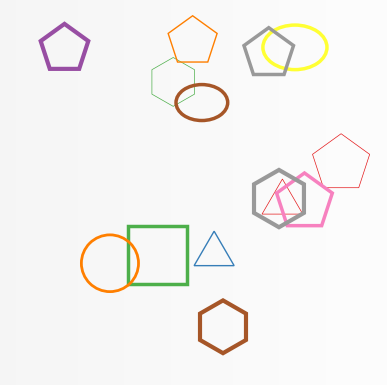[{"shape": "triangle", "thickness": 0.5, "radius": 0.3, "center": [0.729, 0.474]}, {"shape": "pentagon", "thickness": 0.5, "radius": 0.39, "center": [0.88, 0.575]}, {"shape": "triangle", "thickness": 1, "radius": 0.3, "center": [0.553, 0.34]}, {"shape": "square", "thickness": 2.5, "radius": 0.38, "center": [0.407, 0.338]}, {"shape": "hexagon", "thickness": 0.5, "radius": 0.32, "center": [0.447, 0.787]}, {"shape": "pentagon", "thickness": 3, "radius": 0.32, "center": [0.166, 0.873]}, {"shape": "pentagon", "thickness": 1, "radius": 0.33, "center": [0.497, 0.893]}, {"shape": "circle", "thickness": 2, "radius": 0.37, "center": [0.284, 0.316]}, {"shape": "oval", "thickness": 2.5, "radius": 0.41, "center": [0.761, 0.877]}, {"shape": "oval", "thickness": 2.5, "radius": 0.33, "center": [0.521, 0.734]}, {"shape": "hexagon", "thickness": 3, "radius": 0.34, "center": [0.575, 0.151]}, {"shape": "pentagon", "thickness": 2.5, "radius": 0.38, "center": [0.786, 0.475]}, {"shape": "pentagon", "thickness": 2.5, "radius": 0.34, "center": [0.694, 0.861]}, {"shape": "hexagon", "thickness": 3, "radius": 0.37, "center": [0.72, 0.484]}]